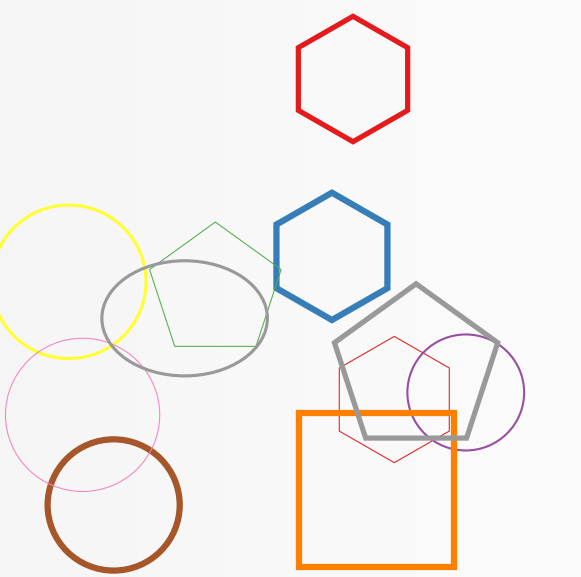[{"shape": "hexagon", "thickness": 0.5, "radius": 0.55, "center": [0.678, 0.307]}, {"shape": "hexagon", "thickness": 2.5, "radius": 0.54, "center": [0.607, 0.862]}, {"shape": "hexagon", "thickness": 3, "radius": 0.55, "center": [0.571, 0.555]}, {"shape": "pentagon", "thickness": 0.5, "radius": 0.59, "center": [0.37, 0.496]}, {"shape": "circle", "thickness": 1, "radius": 0.5, "center": [0.801, 0.32]}, {"shape": "square", "thickness": 3, "radius": 0.67, "center": [0.648, 0.15]}, {"shape": "circle", "thickness": 1.5, "radius": 0.66, "center": [0.118, 0.511]}, {"shape": "circle", "thickness": 3, "radius": 0.57, "center": [0.196, 0.125]}, {"shape": "circle", "thickness": 0.5, "radius": 0.66, "center": [0.142, 0.281]}, {"shape": "oval", "thickness": 1.5, "radius": 0.71, "center": [0.318, 0.448]}, {"shape": "pentagon", "thickness": 2.5, "radius": 0.74, "center": [0.716, 0.36]}]